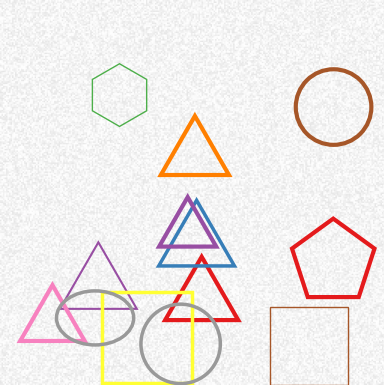[{"shape": "pentagon", "thickness": 3, "radius": 0.56, "center": [0.866, 0.32]}, {"shape": "triangle", "thickness": 3, "radius": 0.55, "center": [0.524, 0.223]}, {"shape": "triangle", "thickness": 2.5, "radius": 0.57, "center": [0.511, 0.366]}, {"shape": "hexagon", "thickness": 1, "radius": 0.41, "center": [0.31, 0.753]}, {"shape": "triangle", "thickness": 3, "radius": 0.43, "center": [0.487, 0.402]}, {"shape": "triangle", "thickness": 1.5, "radius": 0.58, "center": [0.255, 0.255]}, {"shape": "triangle", "thickness": 3, "radius": 0.51, "center": [0.506, 0.597]}, {"shape": "square", "thickness": 2.5, "radius": 0.59, "center": [0.382, 0.124]}, {"shape": "square", "thickness": 1, "radius": 0.51, "center": [0.803, 0.101]}, {"shape": "circle", "thickness": 3, "radius": 0.49, "center": [0.866, 0.722]}, {"shape": "triangle", "thickness": 3, "radius": 0.48, "center": [0.136, 0.163]}, {"shape": "circle", "thickness": 2.5, "radius": 0.52, "center": [0.469, 0.107]}, {"shape": "oval", "thickness": 2.5, "radius": 0.5, "center": [0.247, 0.174]}]